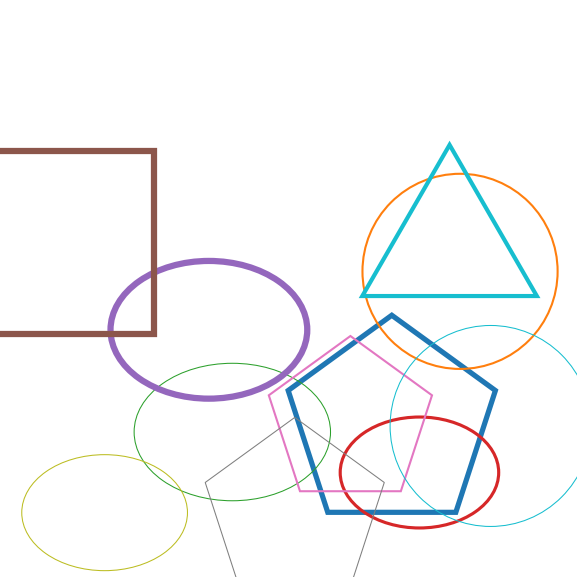[{"shape": "pentagon", "thickness": 2.5, "radius": 0.94, "center": [0.678, 0.265]}, {"shape": "circle", "thickness": 1, "radius": 0.84, "center": [0.797, 0.529]}, {"shape": "oval", "thickness": 0.5, "radius": 0.85, "center": [0.402, 0.251]}, {"shape": "oval", "thickness": 1.5, "radius": 0.69, "center": [0.726, 0.181]}, {"shape": "oval", "thickness": 3, "radius": 0.85, "center": [0.362, 0.428]}, {"shape": "square", "thickness": 3, "radius": 0.79, "center": [0.109, 0.579]}, {"shape": "pentagon", "thickness": 1, "radius": 0.74, "center": [0.607, 0.269]}, {"shape": "pentagon", "thickness": 0.5, "radius": 0.82, "center": [0.51, 0.113]}, {"shape": "oval", "thickness": 0.5, "radius": 0.72, "center": [0.181, 0.111]}, {"shape": "triangle", "thickness": 2, "radius": 0.87, "center": [0.778, 0.574]}, {"shape": "circle", "thickness": 0.5, "radius": 0.87, "center": [0.85, 0.262]}]